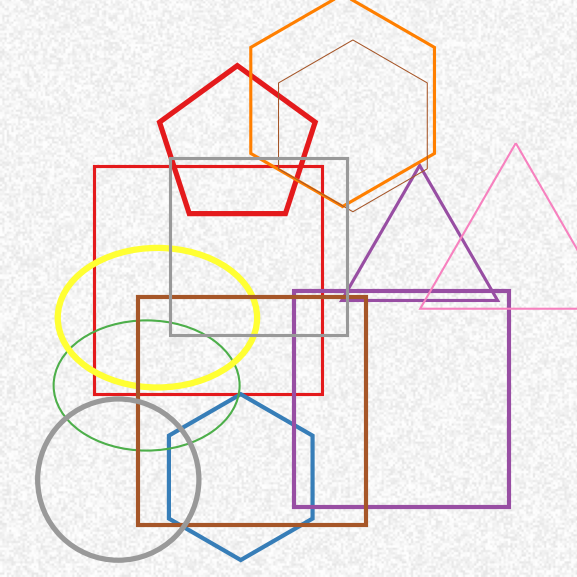[{"shape": "pentagon", "thickness": 2.5, "radius": 0.71, "center": [0.411, 0.744]}, {"shape": "square", "thickness": 1.5, "radius": 0.99, "center": [0.36, 0.515]}, {"shape": "hexagon", "thickness": 2, "radius": 0.72, "center": [0.417, 0.173]}, {"shape": "oval", "thickness": 1, "radius": 0.81, "center": [0.254, 0.332]}, {"shape": "square", "thickness": 2, "radius": 0.93, "center": [0.695, 0.308]}, {"shape": "triangle", "thickness": 1.5, "radius": 0.78, "center": [0.727, 0.557]}, {"shape": "hexagon", "thickness": 1.5, "radius": 0.92, "center": [0.593, 0.825]}, {"shape": "oval", "thickness": 3, "radius": 0.86, "center": [0.273, 0.449]}, {"shape": "hexagon", "thickness": 0.5, "radius": 0.74, "center": [0.611, 0.781]}, {"shape": "square", "thickness": 2, "radius": 0.99, "center": [0.436, 0.287]}, {"shape": "triangle", "thickness": 1, "radius": 0.96, "center": [0.893, 0.56]}, {"shape": "square", "thickness": 1.5, "radius": 0.77, "center": [0.448, 0.572]}, {"shape": "circle", "thickness": 2.5, "radius": 0.7, "center": [0.205, 0.169]}]